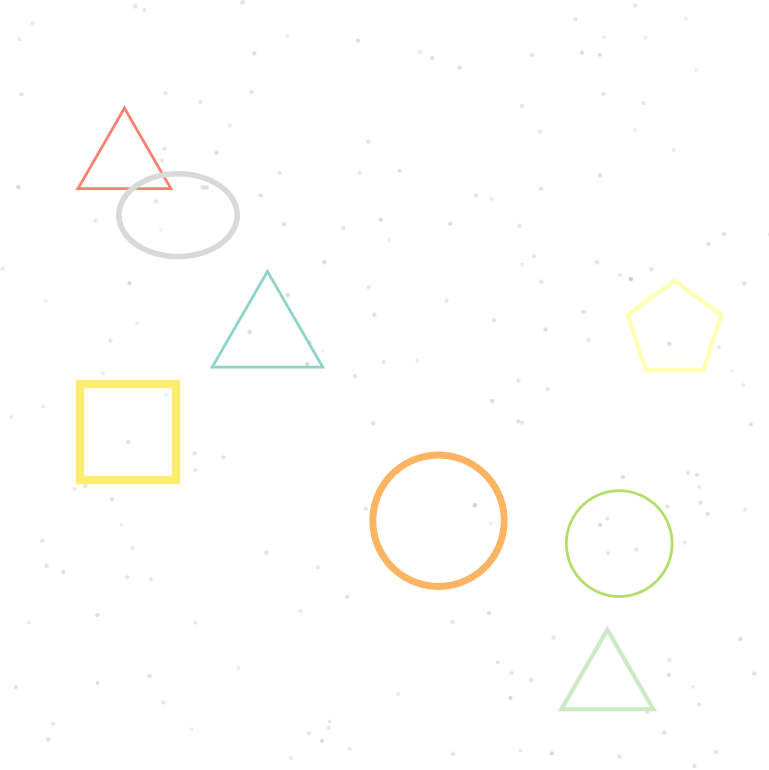[{"shape": "triangle", "thickness": 1, "radius": 0.41, "center": [0.347, 0.565]}, {"shape": "pentagon", "thickness": 1.5, "radius": 0.32, "center": [0.876, 0.571]}, {"shape": "triangle", "thickness": 1, "radius": 0.35, "center": [0.162, 0.79]}, {"shape": "circle", "thickness": 2.5, "radius": 0.43, "center": [0.569, 0.324]}, {"shape": "circle", "thickness": 1, "radius": 0.34, "center": [0.804, 0.294]}, {"shape": "oval", "thickness": 2, "radius": 0.38, "center": [0.231, 0.721]}, {"shape": "triangle", "thickness": 1.5, "radius": 0.34, "center": [0.789, 0.113]}, {"shape": "square", "thickness": 3, "radius": 0.31, "center": [0.167, 0.439]}]